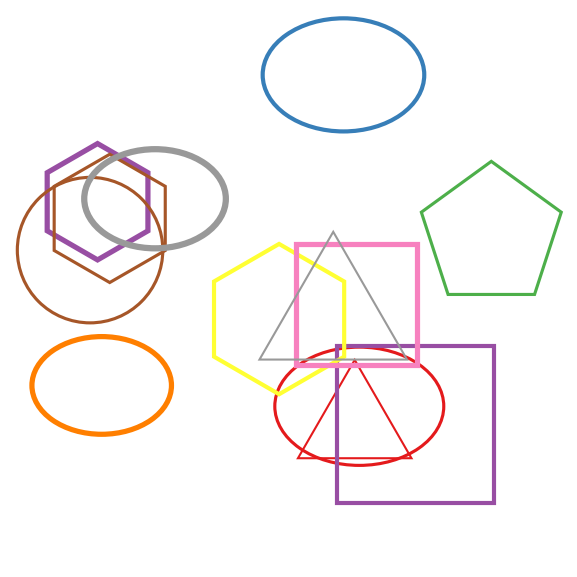[{"shape": "oval", "thickness": 1.5, "radius": 0.73, "center": [0.622, 0.296]}, {"shape": "triangle", "thickness": 1, "radius": 0.57, "center": [0.614, 0.262]}, {"shape": "oval", "thickness": 2, "radius": 0.7, "center": [0.595, 0.869]}, {"shape": "pentagon", "thickness": 1.5, "radius": 0.64, "center": [0.851, 0.592]}, {"shape": "square", "thickness": 2, "radius": 0.68, "center": [0.72, 0.264]}, {"shape": "hexagon", "thickness": 2.5, "radius": 0.5, "center": [0.169, 0.65]}, {"shape": "oval", "thickness": 2.5, "radius": 0.6, "center": [0.176, 0.332]}, {"shape": "hexagon", "thickness": 2, "radius": 0.65, "center": [0.483, 0.447]}, {"shape": "hexagon", "thickness": 1.5, "radius": 0.56, "center": [0.19, 0.621]}, {"shape": "circle", "thickness": 1.5, "radius": 0.63, "center": [0.156, 0.566]}, {"shape": "square", "thickness": 2.5, "radius": 0.52, "center": [0.618, 0.472]}, {"shape": "triangle", "thickness": 1, "radius": 0.74, "center": [0.577, 0.45]}, {"shape": "oval", "thickness": 3, "radius": 0.61, "center": [0.268, 0.655]}]